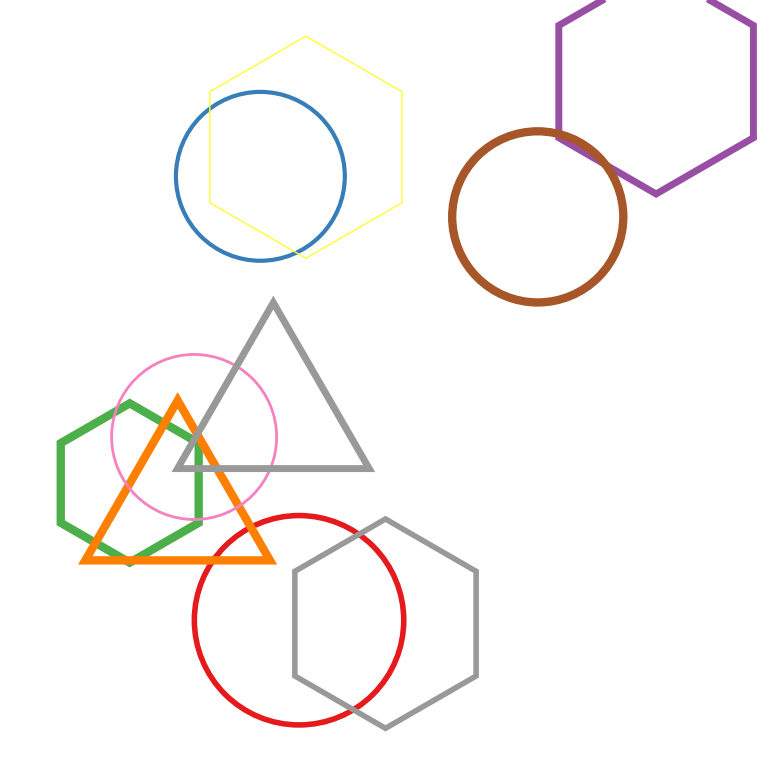[{"shape": "circle", "thickness": 2, "radius": 0.68, "center": [0.388, 0.195]}, {"shape": "circle", "thickness": 1.5, "radius": 0.55, "center": [0.338, 0.771]}, {"shape": "hexagon", "thickness": 3, "radius": 0.52, "center": [0.168, 0.373]}, {"shape": "hexagon", "thickness": 2.5, "radius": 0.73, "center": [0.852, 0.894]}, {"shape": "triangle", "thickness": 3, "radius": 0.69, "center": [0.231, 0.341]}, {"shape": "hexagon", "thickness": 0.5, "radius": 0.72, "center": [0.397, 0.809]}, {"shape": "circle", "thickness": 3, "radius": 0.56, "center": [0.698, 0.718]}, {"shape": "circle", "thickness": 1, "radius": 0.54, "center": [0.252, 0.432]}, {"shape": "triangle", "thickness": 2.5, "radius": 0.72, "center": [0.355, 0.463]}, {"shape": "hexagon", "thickness": 2, "radius": 0.68, "center": [0.501, 0.19]}]